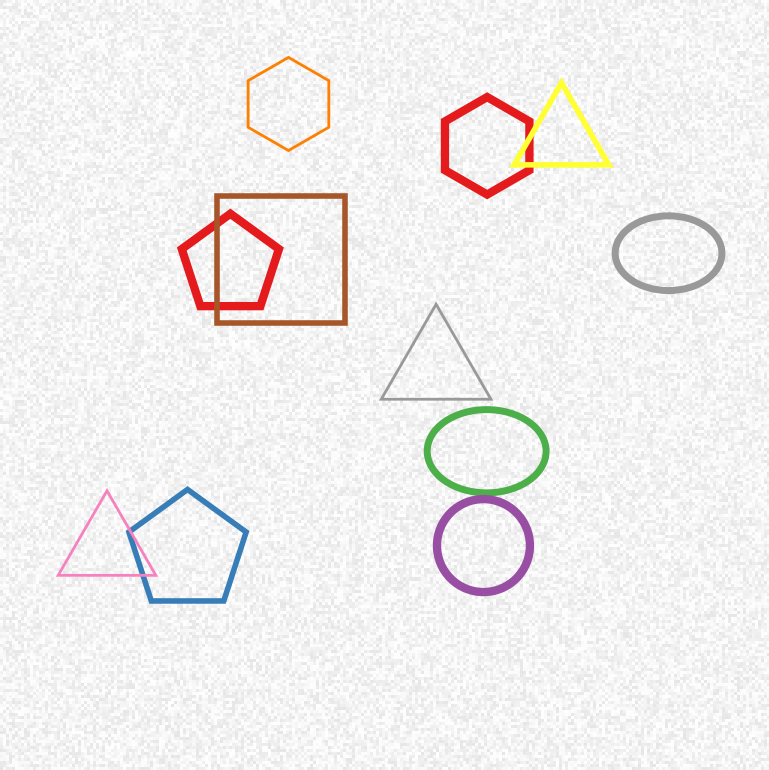[{"shape": "hexagon", "thickness": 3, "radius": 0.32, "center": [0.633, 0.811]}, {"shape": "pentagon", "thickness": 3, "radius": 0.33, "center": [0.299, 0.656]}, {"shape": "pentagon", "thickness": 2, "radius": 0.4, "center": [0.244, 0.284]}, {"shape": "oval", "thickness": 2.5, "radius": 0.39, "center": [0.632, 0.414]}, {"shape": "circle", "thickness": 3, "radius": 0.3, "center": [0.628, 0.291]}, {"shape": "hexagon", "thickness": 1, "radius": 0.3, "center": [0.375, 0.865]}, {"shape": "triangle", "thickness": 2, "radius": 0.36, "center": [0.729, 0.821]}, {"shape": "square", "thickness": 2, "radius": 0.41, "center": [0.365, 0.663]}, {"shape": "triangle", "thickness": 1, "radius": 0.37, "center": [0.139, 0.289]}, {"shape": "triangle", "thickness": 1, "radius": 0.41, "center": [0.566, 0.523]}, {"shape": "oval", "thickness": 2.5, "radius": 0.35, "center": [0.868, 0.671]}]